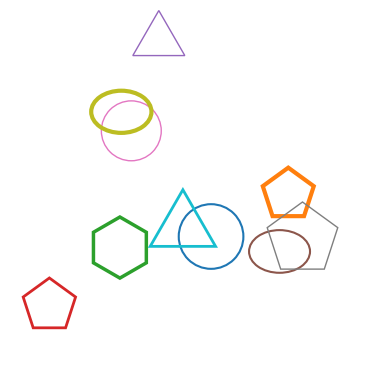[{"shape": "circle", "thickness": 1.5, "radius": 0.42, "center": [0.548, 0.386]}, {"shape": "pentagon", "thickness": 3, "radius": 0.35, "center": [0.749, 0.495]}, {"shape": "hexagon", "thickness": 2.5, "radius": 0.4, "center": [0.311, 0.357]}, {"shape": "pentagon", "thickness": 2, "radius": 0.36, "center": [0.128, 0.206]}, {"shape": "triangle", "thickness": 1, "radius": 0.39, "center": [0.412, 0.895]}, {"shape": "oval", "thickness": 1.5, "radius": 0.4, "center": [0.726, 0.347]}, {"shape": "circle", "thickness": 1, "radius": 0.39, "center": [0.341, 0.66]}, {"shape": "pentagon", "thickness": 1, "radius": 0.48, "center": [0.786, 0.379]}, {"shape": "oval", "thickness": 3, "radius": 0.39, "center": [0.315, 0.71]}, {"shape": "triangle", "thickness": 2, "radius": 0.49, "center": [0.475, 0.409]}]